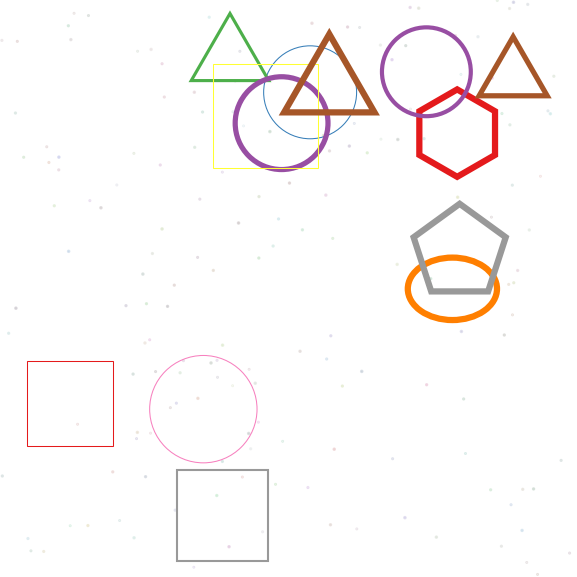[{"shape": "square", "thickness": 0.5, "radius": 0.37, "center": [0.121, 0.3]}, {"shape": "hexagon", "thickness": 3, "radius": 0.38, "center": [0.792, 0.769]}, {"shape": "circle", "thickness": 0.5, "radius": 0.4, "center": [0.537, 0.839]}, {"shape": "triangle", "thickness": 1.5, "radius": 0.39, "center": [0.398, 0.898]}, {"shape": "circle", "thickness": 2.5, "radius": 0.4, "center": [0.488, 0.786]}, {"shape": "circle", "thickness": 2, "radius": 0.38, "center": [0.738, 0.875]}, {"shape": "oval", "thickness": 3, "radius": 0.39, "center": [0.783, 0.499]}, {"shape": "square", "thickness": 0.5, "radius": 0.45, "center": [0.459, 0.798]}, {"shape": "triangle", "thickness": 2.5, "radius": 0.34, "center": [0.889, 0.867]}, {"shape": "triangle", "thickness": 3, "radius": 0.45, "center": [0.57, 0.85]}, {"shape": "circle", "thickness": 0.5, "radius": 0.46, "center": [0.352, 0.291]}, {"shape": "pentagon", "thickness": 3, "radius": 0.42, "center": [0.796, 0.562]}, {"shape": "square", "thickness": 1, "radius": 0.39, "center": [0.385, 0.107]}]